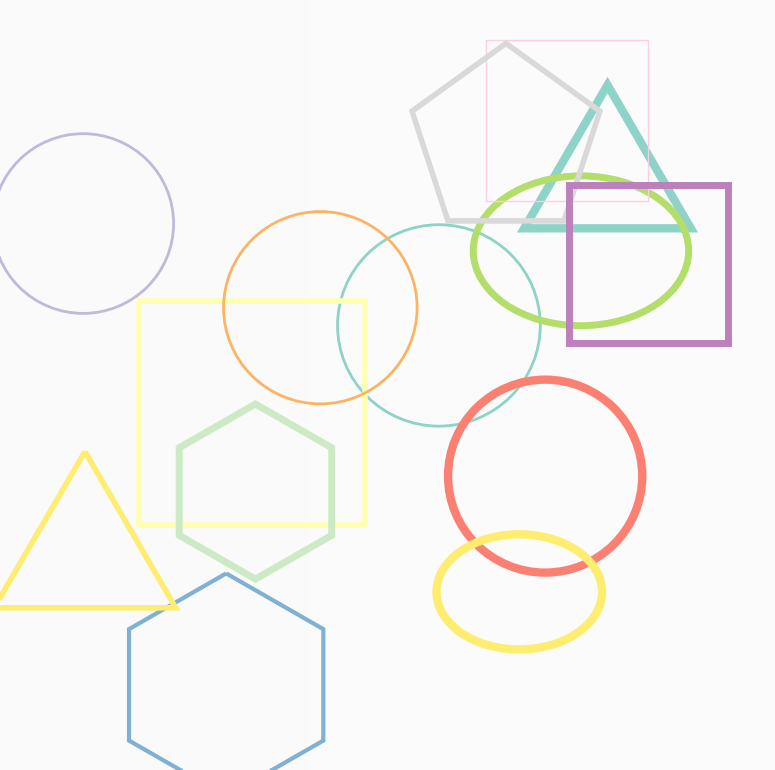[{"shape": "circle", "thickness": 1, "radius": 0.65, "center": [0.566, 0.577]}, {"shape": "triangle", "thickness": 3, "radius": 0.62, "center": [0.784, 0.766]}, {"shape": "square", "thickness": 2, "radius": 0.73, "center": [0.325, 0.464]}, {"shape": "circle", "thickness": 1, "radius": 0.58, "center": [0.107, 0.71]}, {"shape": "circle", "thickness": 3, "radius": 0.63, "center": [0.703, 0.382]}, {"shape": "hexagon", "thickness": 1.5, "radius": 0.72, "center": [0.292, 0.111]}, {"shape": "circle", "thickness": 1, "radius": 0.62, "center": [0.413, 0.6]}, {"shape": "oval", "thickness": 2.5, "radius": 0.69, "center": [0.75, 0.674]}, {"shape": "square", "thickness": 0.5, "radius": 0.52, "center": [0.731, 0.844]}, {"shape": "pentagon", "thickness": 2, "radius": 0.64, "center": [0.653, 0.816]}, {"shape": "square", "thickness": 2.5, "radius": 0.51, "center": [0.837, 0.657]}, {"shape": "hexagon", "thickness": 2.5, "radius": 0.57, "center": [0.33, 0.362]}, {"shape": "triangle", "thickness": 2, "radius": 0.68, "center": [0.11, 0.278]}, {"shape": "oval", "thickness": 3, "radius": 0.53, "center": [0.67, 0.231]}]